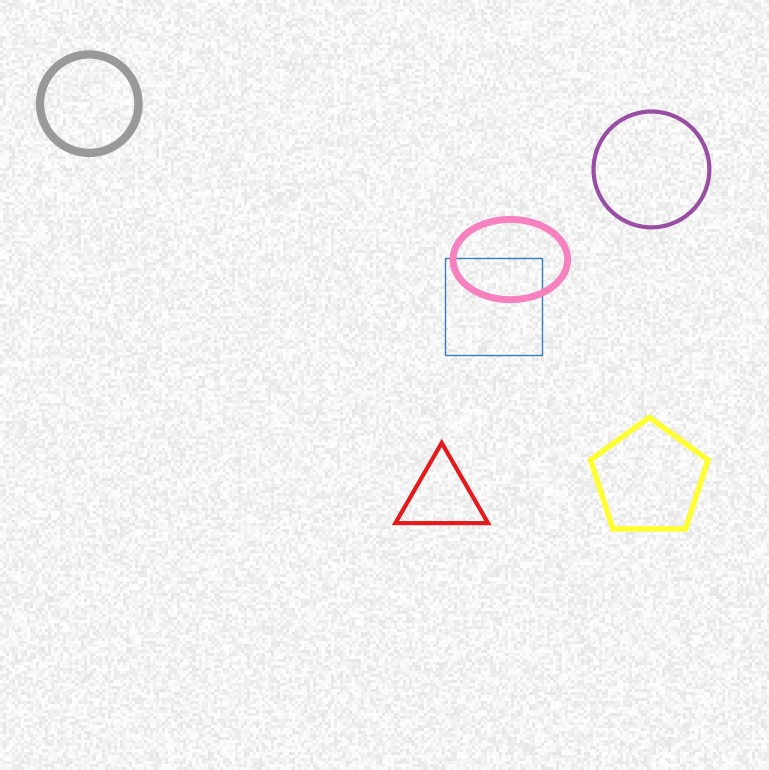[{"shape": "triangle", "thickness": 1.5, "radius": 0.35, "center": [0.574, 0.355]}, {"shape": "square", "thickness": 0.5, "radius": 0.31, "center": [0.641, 0.601]}, {"shape": "circle", "thickness": 1.5, "radius": 0.38, "center": [0.846, 0.78]}, {"shape": "pentagon", "thickness": 2, "radius": 0.4, "center": [0.843, 0.378]}, {"shape": "oval", "thickness": 2.5, "radius": 0.37, "center": [0.663, 0.663]}, {"shape": "circle", "thickness": 3, "radius": 0.32, "center": [0.116, 0.865]}]